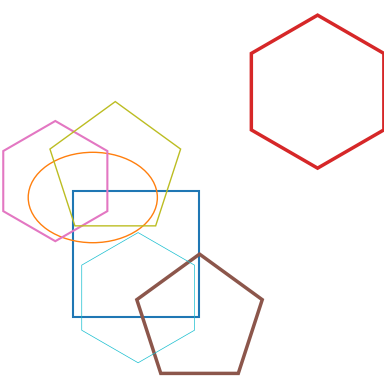[{"shape": "square", "thickness": 1.5, "radius": 0.82, "center": [0.354, 0.341]}, {"shape": "oval", "thickness": 1, "radius": 0.84, "center": [0.241, 0.487]}, {"shape": "hexagon", "thickness": 2.5, "radius": 0.99, "center": [0.825, 0.762]}, {"shape": "pentagon", "thickness": 2.5, "radius": 0.86, "center": [0.518, 0.169]}, {"shape": "hexagon", "thickness": 1.5, "radius": 0.78, "center": [0.144, 0.53]}, {"shape": "pentagon", "thickness": 1, "radius": 0.89, "center": [0.299, 0.558]}, {"shape": "hexagon", "thickness": 0.5, "radius": 0.85, "center": [0.359, 0.227]}]